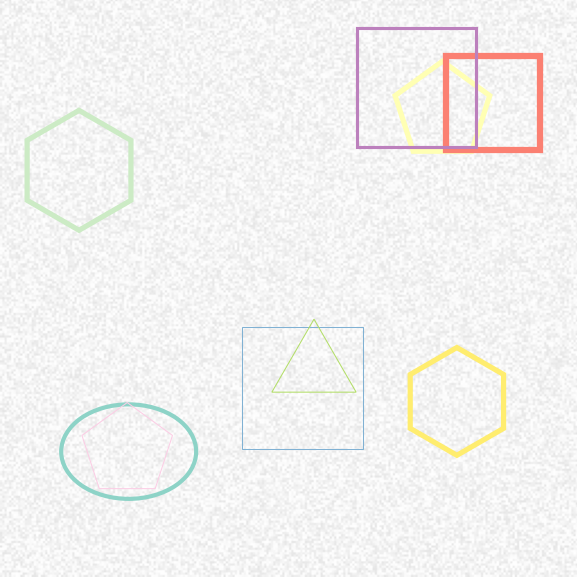[{"shape": "oval", "thickness": 2, "radius": 0.58, "center": [0.223, 0.217]}, {"shape": "pentagon", "thickness": 2.5, "radius": 0.43, "center": [0.766, 0.807]}, {"shape": "square", "thickness": 3, "radius": 0.41, "center": [0.854, 0.82]}, {"shape": "square", "thickness": 0.5, "radius": 0.52, "center": [0.524, 0.327]}, {"shape": "triangle", "thickness": 0.5, "radius": 0.42, "center": [0.544, 0.362]}, {"shape": "pentagon", "thickness": 0.5, "radius": 0.41, "center": [0.22, 0.22]}, {"shape": "square", "thickness": 1.5, "radius": 0.51, "center": [0.721, 0.848]}, {"shape": "hexagon", "thickness": 2.5, "radius": 0.52, "center": [0.137, 0.704]}, {"shape": "hexagon", "thickness": 2.5, "radius": 0.47, "center": [0.791, 0.304]}]